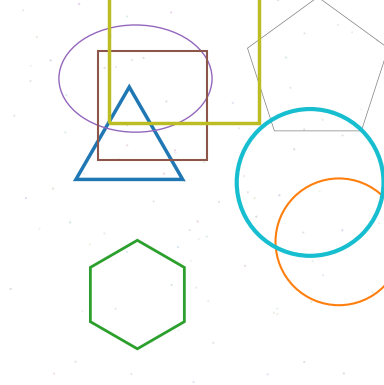[{"shape": "triangle", "thickness": 2.5, "radius": 0.8, "center": [0.336, 0.614]}, {"shape": "circle", "thickness": 1.5, "radius": 0.82, "center": [0.88, 0.372]}, {"shape": "hexagon", "thickness": 2, "radius": 0.7, "center": [0.357, 0.235]}, {"shape": "oval", "thickness": 1, "radius": 0.99, "center": [0.352, 0.796]}, {"shape": "square", "thickness": 1.5, "radius": 0.7, "center": [0.396, 0.726]}, {"shape": "pentagon", "thickness": 0.5, "radius": 0.96, "center": [0.826, 0.816]}, {"shape": "square", "thickness": 2.5, "radius": 0.97, "center": [0.477, 0.876]}, {"shape": "circle", "thickness": 3, "radius": 0.95, "center": [0.806, 0.526]}]